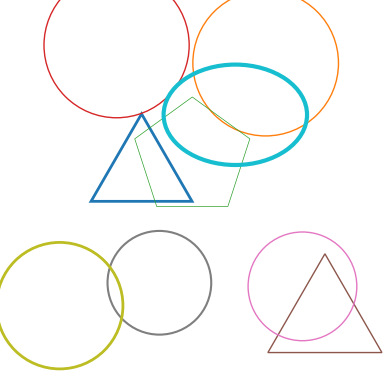[{"shape": "triangle", "thickness": 2, "radius": 0.76, "center": [0.368, 0.553]}, {"shape": "circle", "thickness": 1, "radius": 0.95, "center": [0.69, 0.836]}, {"shape": "pentagon", "thickness": 0.5, "radius": 0.79, "center": [0.499, 0.591]}, {"shape": "circle", "thickness": 1, "radius": 0.94, "center": [0.303, 0.883]}, {"shape": "triangle", "thickness": 1, "radius": 0.85, "center": [0.844, 0.17]}, {"shape": "circle", "thickness": 1, "radius": 0.71, "center": [0.786, 0.256]}, {"shape": "circle", "thickness": 1.5, "radius": 0.67, "center": [0.414, 0.266]}, {"shape": "circle", "thickness": 2, "radius": 0.82, "center": [0.155, 0.206]}, {"shape": "oval", "thickness": 3, "radius": 0.93, "center": [0.611, 0.702]}]